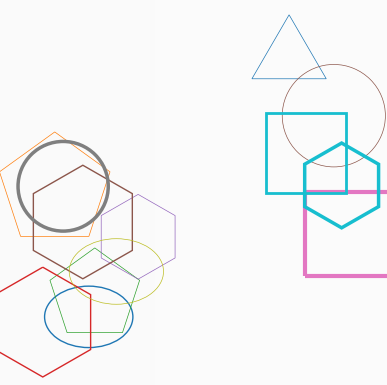[{"shape": "triangle", "thickness": 0.5, "radius": 0.55, "center": [0.746, 0.851]}, {"shape": "oval", "thickness": 1, "radius": 0.57, "center": [0.229, 0.177]}, {"shape": "pentagon", "thickness": 0.5, "radius": 0.75, "center": [0.141, 0.507]}, {"shape": "pentagon", "thickness": 0.5, "radius": 0.61, "center": [0.245, 0.234]}, {"shape": "hexagon", "thickness": 1, "radius": 0.71, "center": [0.11, 0.163]}, {"shape": "hexagon", "thickness": 0.5, "radius": 0.55, "center": [0.357, 0.385]}, {"shape": "circle", "thickness": 0.5, "radius": 0.67, "center": [0.861, 0.7]}, {"shape": "hexagon", "thickness": 1, "radius": 0.74, "center": [0.214, 0.423]}, {"shape": "square", "thickness": 3, "radius": 0.54, "center": [0.896, 0.391]}, {"shape": "circle", "thickness": 2.5, "radius": 0.58, "center": [0.163, 0.516]}, {"shape": "oval", "thickness": 0.5, "radius": 0.61, "center": [0.3, 0.295]}, {"shape": "square", "thickness": 2, "radius": 0.52, "center": [0.791, 0.602]}, {"shape": "hexagon", "thickness": 2.5, "radius": 0.55, "center": [0.882, 0.518]}]